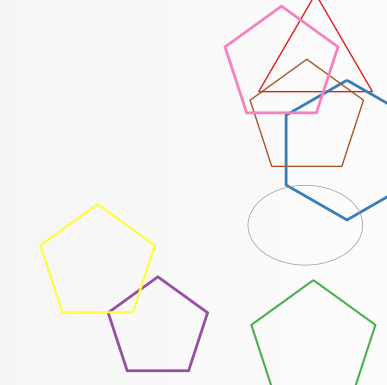[{"shape": "triangle", "thickness": 1, "radius": 0.85, "center": [0.814, 0.847]}, {"shape": "hexagon", "thickness": 2, "radius": 0.91, "center": [0.895, 0.61]}, {"shape": "pentagon", "thickness": 1.5, "radius": 0.84, "center": [0.809, 0.104]}, {"shape": "pentagon", "thickness": 2, "radius": 0.67, "center": [0.407, 0.146]}, {"shape": "pentagon", "thickness": 1.5, "radius": 0.78, "center": [0.252, 0.315]}, {"shape": "pentagon", "thickness": 1, "radius": 0.77, "center": [0.792, 0.692]}, {"shape": "pentagon", "thickness": 2, "radius": 0.77, "center": [0.727, 0.831]}, {"shape": "oval", "thickness": 0.5, "radius": 0.74, "center": [0.788, 0.415]}]